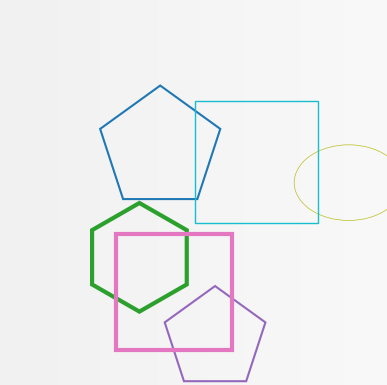[{"shape": "pentagon", "thickness": 1.5, "radius": 0.82, "center": [0.413, 0.615]}, {"shape": "hexagon", "thickness": 3, "radius": 0.71, "center": [0.36, 0.332]}, {"shape": "pentagon", "thickness": 1.5, "radius": 0.68, "center": [0.555, 0.12]}, {"shape": "square", "thickness": 3, "radius": 0.75, "center": [0.449, 0.243]}, {"shape": "oval", "thickness": 0.5, "radius": 0.7, "center": [0.9, 0.526]}, {"shape": "square", "thickness": 1, "radius": 0.79, "center": [0.662, 0.58]}]